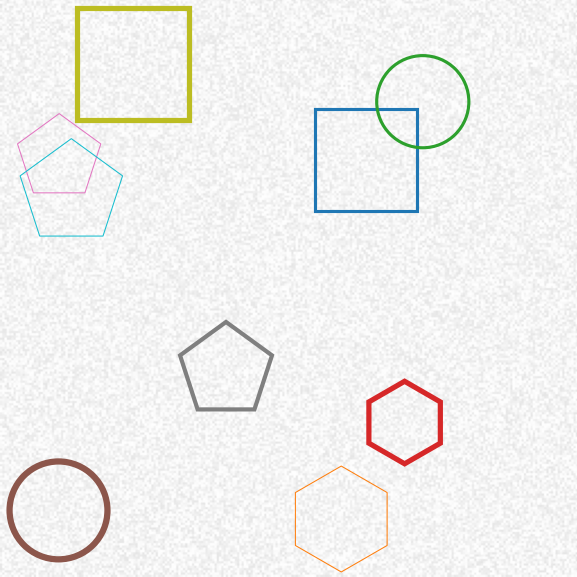[{"shape": "square", "thickness": 1.5, "radius": 0.44, "center": [0.633, 0.722]}, {"shape": "hexagon", "thickness": 0.5, "radius": 0.46, "center": [0.591, 0.1]}, {"shape": "circle", "thickness": 1.5, "radius": 0.4, "center": [0.732, 0.823]}, {"shape": "hexagon", "thickness": 2.5, "radius": 0.36, "center": [0.701, 0.267]}, {"shape": "circle", "thickness": 3, "radius": 0.42, "center": [0.101, 0.115]}, {"shape": "pentagon", "thickness": 0.5, "radius": 0.38, "center": [0.102, 0.727]}, {"shape": "pentagon", "thickness": 2, "radius": 0.42, "center": [0.391, 0.358]}, {"shape": "square", "thickness": 2.5, "radius": 0.48, "center": [0.23, 0.889]}, {"shape": "pentagon", "thickness": 0.5, "radius": 0.47, "center": [0.124, 0.666]}]